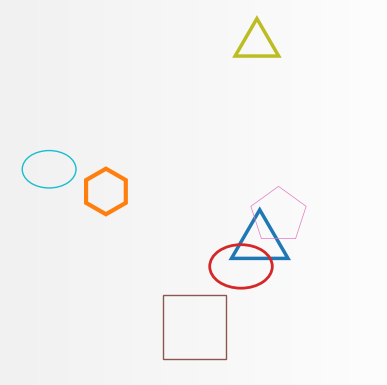[{"shape": "triangle", "thickness": 2.5, "radius": 0.42, "center": [0.67, 0.371]}, {"shape": "hexagon", "thickness": 3, "radius": 0.3, "center": [0.273, 0.503]}, {"shape": "oval", "thickness": 2, "radius": 0.4, "center": [0.622, 0.308]}, {"shape": "square", "thickness": 1, "radius": 0.41, "center": [0.502, 0.151]}, {"shape": "pentagon", "thickness": 0.5, "radius": 0.38, "center": [0.719, 0.441]}, {"shape": "triangle", "thickness": 2.5, "radius": 0.32, "center": [0.663, 0.887]}, {"shape": "oval", "thickness": 1, "radius": 0.35, "center": [0.127, 0.56]}]